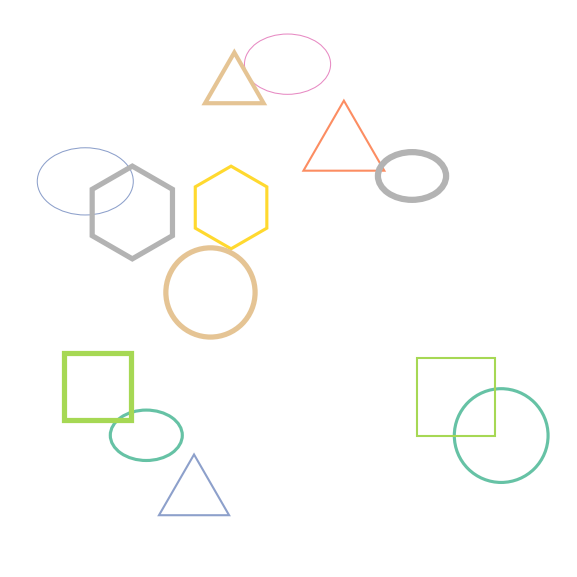[{"shape": "oval", "thickness": 1.5, "radius": 0.31, "center": [0.253, 0.245]}, {"shape": "circle", "thickness": 1.5, "radius": 0.41, "center": [0.868, 0.245]}, {"shape": "triangle", "thickness": 1, "radius": 0.4, "center": [0.595, 0.744]}, {"shape": "oval", "thickness": 0.5, "radius": 0.42, "center": [0.148, 0.685]}, {"shape": "triangle", "thickness": 1, "radius": 0.35, "center": [0.336, 0.142]}, {"shape": "oval", "thickness": 0.5, "radius": 0.37, "center": [0.498, 0.888]}, {"shape": "square", "thickness": 1, "radius": 0.34, "center": [0.79, 0.312]}, {"shape": "square", "thickness": 2.5, "radius": 0.29, "center": [0.168, 0.329]}, {"shape": "hexagon", "thickness": 1.5, "radius": 0.36, "center": [0.4, 0.64]}, {"shape": "circle", "thickness": 2.5, "radius": 0.39, "center": [0.364, 0.493]}, {"shape": "triangle", "thickness": 2, "radius": 0.29, "center": [0.406, 0.85]}, {"shape": "oval", "thickness": 3, "radius": 0.3, "center": [0.713, 0.694]}, {"shape": "hexagon", "thickness": 2.5, "radius": 0.4, "center": [0.229, 0.631]}]